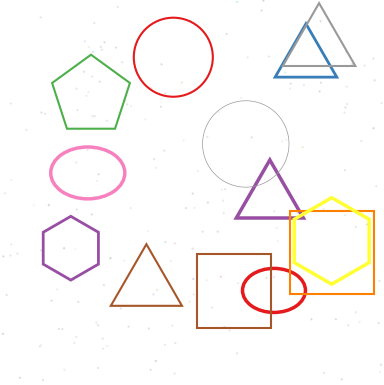[{"shape": "oval", "thickness": 2.5, "radius": 0.41, "center": [0.712, 0.246]}, {"shape": "circle", "thickness": 1.5, "radius": 0.51, "center": [0.45, 0.851]}, {"shape": "triangle", "thickness": 2, "radius": 0.46, "center": [0.795, 0.846]}, {"shape": "pentagon", "thickness": 1.5, "radius": 0.53, "center": [0.236, 0.752]}, {"shape": "hexagon", "thickness": 2, "radius": 0.41, "center": [0.184, 0.355]}, {"shape": "triangle", "thickness": 2.5, "radius": 0.5, "center": [0.701, 0.484]}, {"shape": "square", "thickness": 1.5, "radius": 0.54, "center": [0.862, 0.344]}, {"shape": "hexagon", "thickness": 2.5, "radius": 0.56, "center": [0.862, 0.374]}, {"shape": "triangle", "thickness": 1.5, "radius": 0.53, "center": [0.38, 0.259]}, {"shape": "square", "thickness": 1.5, "radius": 0.48, "center": [0.608, 0.245]}, {"shape": "oval", "thickness": 2.5, "radius": 0.48, "center": [0.228, 0.551]}, {"shape": "triangle", "thickness": 1.5, "radius": 0.54, "center": [0.829, 0.883]}, {"shape": "circle", "thickness": 0.5, "radius": 0.56, "center": [0.638, 0.626]}]